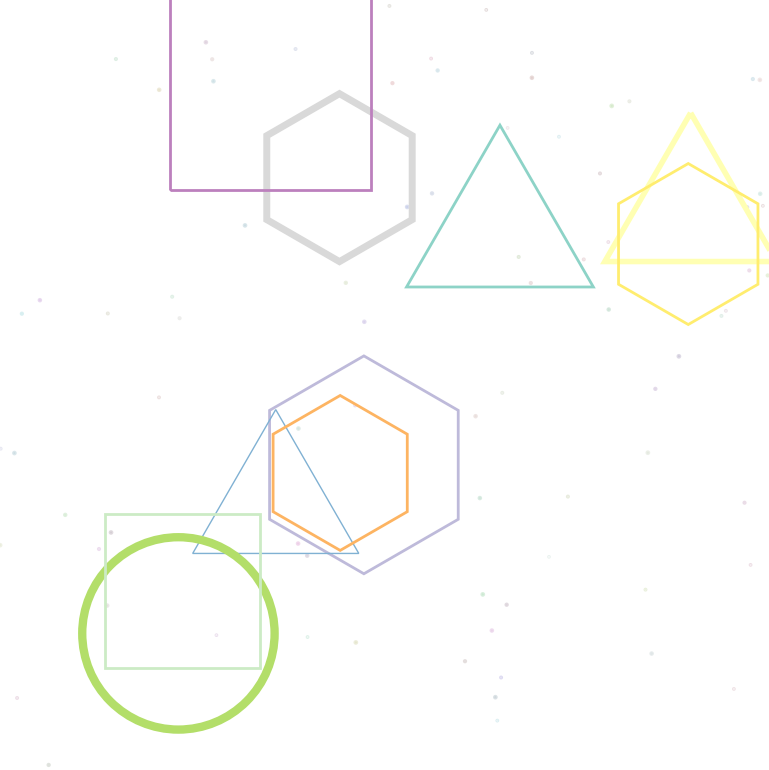[{"shape": "triangle", "thickness": 1, "radius": 0.7, "center": [0.649, 0.697]}, {"shape": "triangle", "thickness": 2, "radius": 0.64, "center": [0.897, 0.725]}, {"shape": "hexagon", "thickness": 1, "radius": 0.71, "center": [0.473, 0.396]}, {"shape": "triangle", "thickness": 0.5, "radius": 0.62, "center": [0.358, 0.344]}, {"shape": "hexagon", "thickness": 1, "radius": 0.5, "center": [0.442, 0.386]}, {"shape": "circle", "thickness": 3, "radius": 0.62, "center": [0.232, 0.177]}, {"shape": "hexagon", "thickness": 2.5, "radius": 0.55, "center": [0.441, 0.769]}, {"shape": "square", "thickness": 1, "radius": 0.65, "center": [0.351, 0.884]}, {"shape": "square", "thickness": 1, "radius": 0.5, "center": [0.237, 0.232]}, {"shape": "hexagon", "thickness": 1, "radius": 0.52, "center": [0.894, 0.683]}]